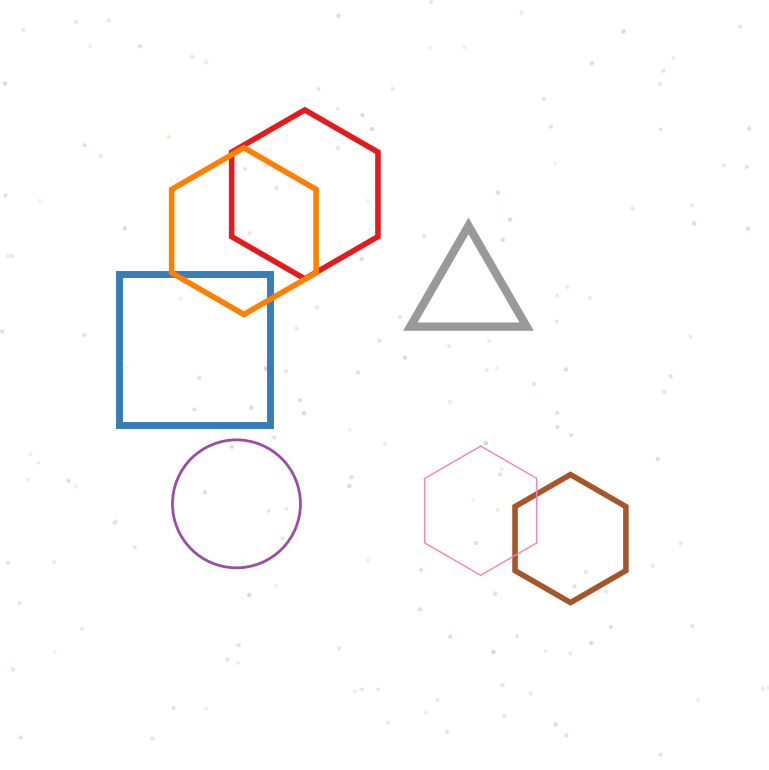[{"shape": "hexagon", "thickness": 2, "radius": 0.55, "center": [0.396, 0.748]}, {"shape": "square", "thickness": 2.5, "radius": 0.49, "center": [0.253, 0.546]}, {"shape": "circle", "thickness": 1, "radius": 0.42, "center": [0.307, 0.346]}, {"shape": "hexagon", "thickness": 2, "radius": 0.54, "center": [0.317, 0.7]}, {"shape": "hexagon", "thickness": 2, "radius": 0.42, "center": [0.741, 0.301]}, {"shape": "hexagon", "thickness": 0.5, "radius": 0.42, "center": [0.624, 0.337]}, {"shape": "triangle", "thickness": 3, "radius": 0.44, "center": [0.608, 0.619]}]